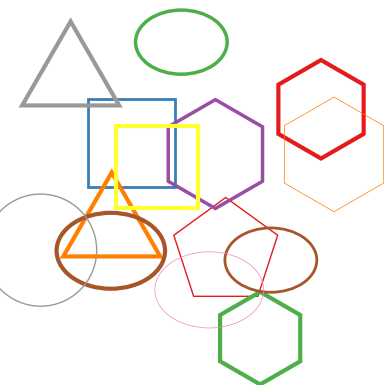[{"shape": "hexagon", "thickness": 3, "radius": 0.64, "center": [0.834, 0.716]}, {"shape": "pentagon", "thickness": 1, "radius": 0.71, "center": [0.586, 0.345]}, {"shape": "square", "thickness": 2, "radius": 0.57, "center": [0.342, 0.629]}, {"shape": "hexagon", "thickness": 3, "radius": 0.6, "center": [0.676, 0.122]}, {"shape": "oval", "thickness": 2.5, "radius": 0.59, "center": [0.471, 0.891]}, {"shape": "hexagon", "thickness": 2.5, "radius": 0.71, "center": [0.559, 0.6]}, {"shape": "hexagon", "thickness": 0.5, "radius": 0.74, "center": [0.868, 0.599]}, {"shape": "triangle", "thickness": 3, "radius": 0.73, "center": [0.29, 0.407]}, {"shape": "square", "thickness": 3, "radius": 0.54, "center": [0.408, 0.566]}, {"shape": "oval", "thickness": 2, "radius": 0.6, "center": [0.704, 0.324]}, {"shape": "oval", "thickness": 3, "radius": 0.7, "center": [0.288, 0.349]}, {"shape": "oval", "thickness": 0.5, "radius": 0.71, "center": [0.543, 0.247]}, {"shape": "triangle", "thickness": 3, "radius": 0.73, "center": [0.183, 0.799]}, {"shape": "circle", "thickness": 1, "radius": 0.73, "center": [0.106, 0.35]}]